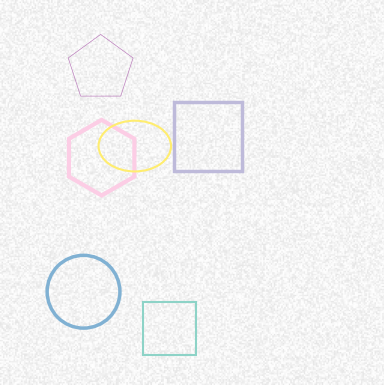[{"shape": "square", "thickness": 1.5, "radius": 0.34, "center": [0.44, 0.147]}, {"shape": "square", "thickness": 2.5, "radius": 0.44, "center": [0.541, 0.645]}, {"shape": "circle", "thickness": 2.5, "radius": 0.47, "center": [0.217, 0.242]}, {"shape": "hexagon", "thickness": 3, "radius": 0.49, "center": [0.264, 0.59]}, {"shape": "pentagon", "thickness": 0.5, "radius": 0.44, "center": [0.261, 0.822]}, {"shape": "oval", "thickness": 1.5, "radius": 0.47, "center": [0.35, 0.621]}]